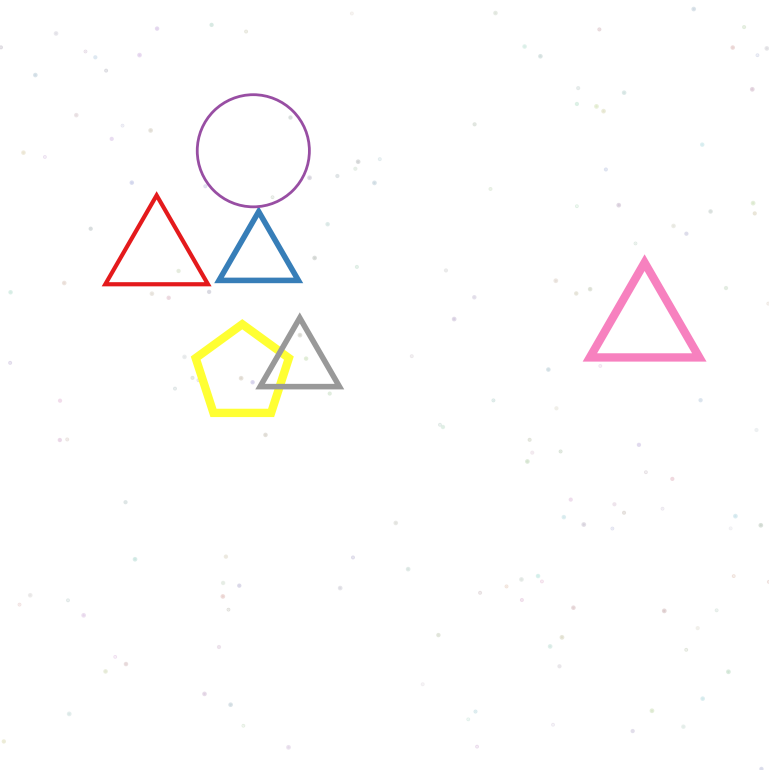[{"shape": "triangle", "thickness": 1.5, "radius": 0.38, "center": [0.203, 0.669]}, {"shape": "triangle", "thickness": 2, "radius": 0.3, "center": [0.336, 0.666]}, {"shape": "circle", "thickness": 1, "radius": 0.36, "center": [0.329, 0.804]}, {"shape": "pentagon", "thickness": 3, "radius": 0.32, "center": [0.315, 0.515]}, {"shape": "triangle", "thickness": 3, "radius": 0.41, "center": [0.837, 0.577]}, {"shape": "triangle", "thickness": 2, "radius": 0.3, "center": [0.389, 0.528]}]